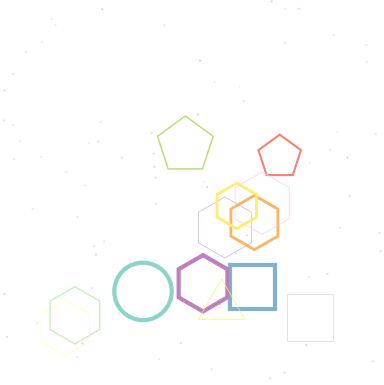[{"shape": "circle", "thickness": 3, "radius": 0.37, "center": [0.371, 0.243]}, {"shape": "hexagon", "thickness": 0.5, "radius": 0.36, "center": [0.17, 0.148]}, {"shape": "hexagon", "thickness": 0.5, "radius": 0.4, "center": [0.584, 0.409]}, {"shape": "pentagon", "thickness": 1.5, "radius": 0.29, "center": [0.726, 0.592]}, {"shape": "square", "thickness": 3, "radius": 0.29, "center": [0.656, 0.254]}, {"shape": "hexagon", "thickness": 2, "radius": 0.35, "center": [0.661, 0.422]}, {"shape": "pentagon", "thickness": 1, "radius": 0.38, "center": [0.481, 0.623]}, {"shape": "hexagon", "thickness": 0.5, "radius": 0.41, "center": [0.681, 0.472]}, {"shape": "square", "thickness": 0.5, "radius": 0.3, "center": [0.805, 0.176]}, {"shape": "hexagon", "thickness": 3, "radius": 0.37, "center": [0.527, 0.264]}, {"shape": "hexagon", "thickness": 1, "radius": 0.37, "center": [0.194, 0.181]}, {"shape": "triangle", "thickness": 0.5, "radius": 0.35, "center": [0.576, 0.206]}, {"shape": "hexagon", "thickness": 2, "radius": 0.3, "center": [0.615, 0.465]}]